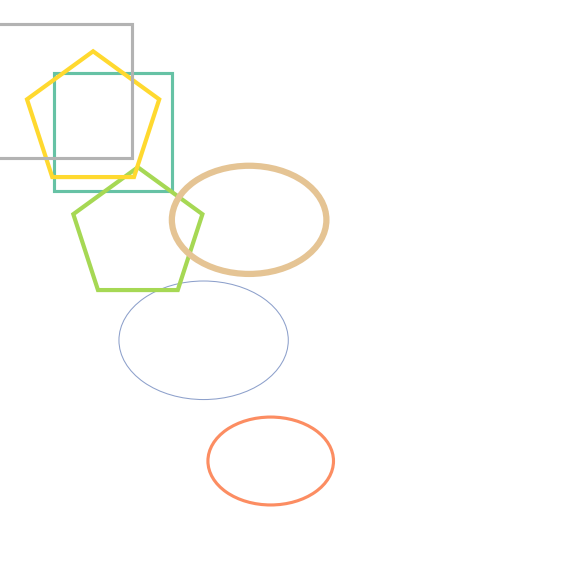[{"shape": "square", "thickness": 1.5, "radius": 0.51, "center": [0.195, 0.771]}, {"shape": "oval", "thickness": 1.5, "radius": 0.54, "center": [0.469, 0.201]}, {"shape": "oval", "thickness": 0.5, "radius": 0.73, "center": [0.353, 0.41]}, {"shape": "pentagon", "thickness": 2, "radius": 0.59, "center": [0.239, 0.592]}, {"shape": "pentagon", "thickness": 2, "radius": 0.6, "center": [0.161, 0.79]}, {"shape": "oval", "thickness": 3, "radius": 0.67, "center": [0.431, 0.618]}, {"shape": "square", "thickness": 1.5, "radius": 0.58, "center": [0.112, 0.842]}]